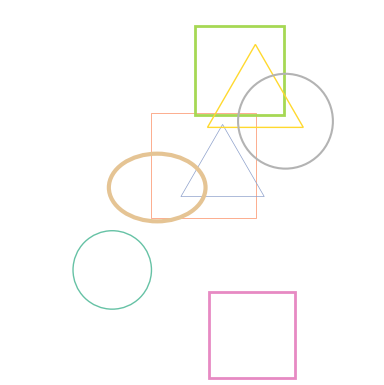[{"shape": "circle", "thickness": 1, "radius": 0.51, "center": [0.292, 0.299]}, {"shape": "square", "thickness": 0.5, "radius": 0.68, "center": [0.529, 0.571]}, {"shape": "triangle", "thickness": 0.5, "radius": 0.62, "center": [0.578, 0.552]}, {"shape": "square", "thickness": 2, "radius": 0.56, "center": [0.654, 0.13]}, {"shape": "square", "thickness": 2, "radius": 0.58, "center": [0.622, 0.818]}, {"shape": "triangle", "thickness": 1, "radius": 0.72, "center": [0.663, 0.741]}, {"shape": "oval", "thickness": 3, "radius": 0.63, "center": [0.408, 0.513]}, {"shape": "circle", "thickness": 1.5, "radius": 0.62, "center": [0.742, 0.685]}]